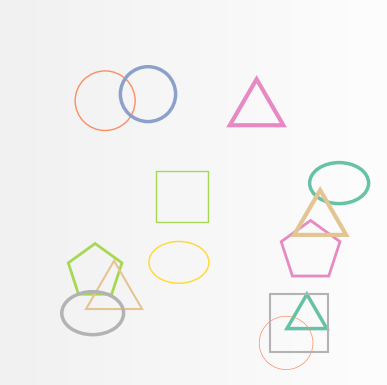[{"shape": "oval", "thickness": 2.5, "radius": 0.38, "center": [0.875, 0.524]}, {"shape": "triangle", "thickness": 2.5, "radius": 0.3, "center": [0.792, 0.176]}, {"shape": "circle", "thickness": 1, "radius": 0.39, "center": [0.271, 0.738]}, {"shape": "circle", "thickness": 0.5, "radius": 0.35, "center": [0.738, 0.109]}, {"shape": "circle", "thickness": 2.5, "radius": 0.36, "center": [0.382, 0.755]}, {"shape": "triangle", "thickness": 3, "radius": 0.4, "center": [0.662, 0.715]}, {"shape": "pentagon", "thickness": 2, "radius": 0.4, "center": [0.802, 0.348]}, {"shape": "pentagon", "thickness": 2, "radius": 0.36, "center": [0.245, 0.295]}, {"shape": "square", "thickness": 1, "radius": 0.33, "center": [0.469, 0.489]}, {"shape": "oval", "thickness": 1, "radius": 0.39, "center": [0.462, 0.319]}, {"shape": "triangle", "thickness": 3, "radius": 0.39, "center": [0.826, 0.429]}, {"shape": "triangle", "thickness": 1.5, "radius": 0.42, "center": [0.294, 0.239]}, {"shape": "square", "thickness": 1.5, "radius": 0.38, "center": [0.772, 0.16]}, {"shape": "oval", "thickness": 2.5, "radius": 0.4, "center": [0.239, 0.187]}]